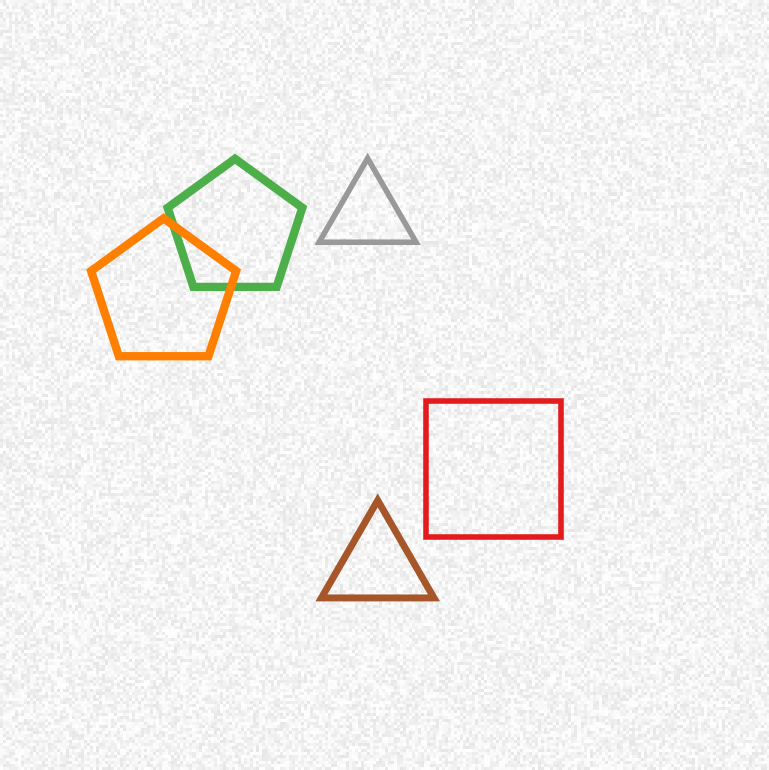[{"shape": "square", "thickness": 2, "radius": 0.44, "center": [0.641, 0.391]}, {"shape": "pentagon", "thickness": 3, "radius": 0.46, "center": [0.305, 0.702]}, {"shape": "pentagon", "thickness": 3, "radius": 0.5, "center": [0.213, 0.617]}, {"shape": "triangle", "thickness": 2.5, "radius": 0.42, "center": [0.49, 0.266]}, {"shape": "triangle", "thickness": 2, "radius": 0.36, "center": [0.477, 0.722]}]